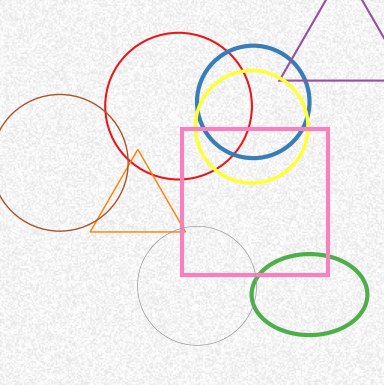[{"shape": "circle", "thickness": 1.5, "radius": 0.95, "center": [0.464, 0.724]}, {"shape": "circle", "thickness": 3, "radius": 0.73, "center": [0.658, 0.735]}, {"shape": "oval", "thickness": 3, "radius": 0.75, "center": [0.804, 0.235]}, {"shape": "triangle", "thickness": 1.5, "radius": 0.97, "center": [0.893, 0.888]}, {"shape": "triangle", "thickness": 1, "radius": 0.71, "center": [0.358, 0.469]}, {"shape": "circle", "thickness": 2.5, "radius": 0.73, "center": [0.654, 0.671]}, {"shape": "circle", "thickness": 1, "radius": 0.89, "center": [0.155, 0.577]}, {"shape": "square", "thickness": 3, "radius": 0.95, "center": [0.662, 0.475]}, {"shape": "circle", "thickness": 0.5, "radius": 0.77, "center": [0.512, 0.258]}]